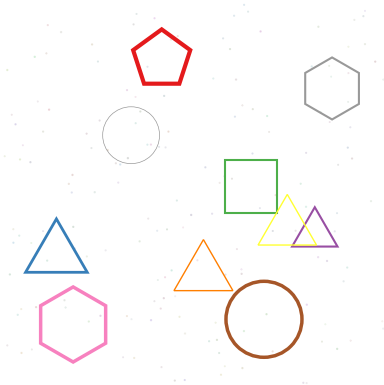[{"shape": "pentagon", "thickness": 3, "radius": 0.39, "center": [0.42, 0.846]}, {"shape": "triangle", "thickness": 2, "radius": 0.46, "center": [0.147, 0.339]}, {"shape": "square", "thickness": 1.5, "radius": 0.34, "center": [0.652, 0.515]}, {"shape": "triangle", "thickness": 1.5, "radius": 0.34, "center": [0.818, 0.394]}, {"shape": "triangle", "thickness": 1, "radius": 0.44, "center": [0.528, 0.289]}, {"shape": "triangle", "thickness": 1, "radius": 0.44, "center": [0.746, 0.407]}, {"shape": "circle", "thickness": 2.5, "radius": 0.49, "center": [0.686, 0.171]}, {"shape": "hexagon", "thickness": 2.5, "radius": 0.49, "center": [0.19, 0.157]}, {"shape": "circle", "thickness": 0.5, "radius": 0.37, "center": [0.341, 0.649]}, {"shape": "hexagon", "thickness": 1.5, "radius": 0.4, "center": [0.862, 0.77]}]